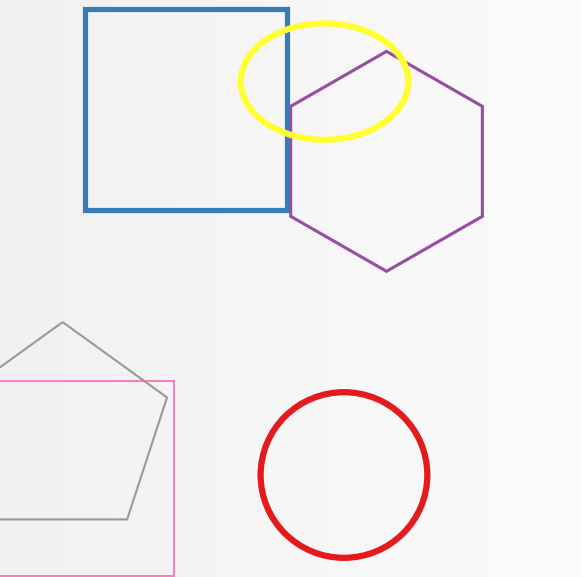[{"shape": "circle", "thickness": 3, "radius": 0.72, "center": [0.592, 0.177]}, {"shape": "square", "thickness": 2.5, "radius": 0.87, "center": [0.32, 0.809]}, {"shape": "hexagon", "thickness": 1.5, "radius": 0.95, "center": [0.665, 0.72]}, {"shape": "oval", "thickness": 3, "radius": 0.72, "center": [0.558, 0.858]}, {"shape": "square", "thickness": 1, "radius": 0.85, "center": [0.129, 0.17]}, {"shape": "pentagon", "thickness": 1, "radius": 0.94, "center": [0.108, 0.253]}]